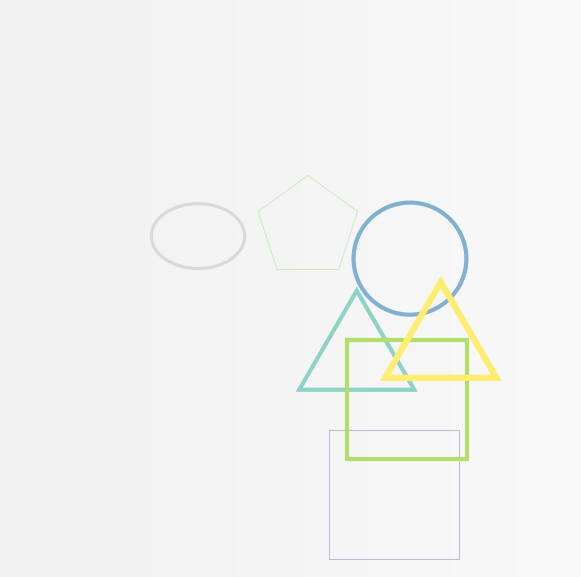[{"shape": "triangle", "thickness": 2, "radius": 0.57, "center": [0.614, 0.381]}, {"shape": "square", "thickness": 0.5, "radius": 0.56, "center": [0.677, 0.143]}, {"shape": "circle", "thickness": 2, "radius": 0.49, "center": [0.705, 0.551]}, {"shape": "square", "thickness": 2, "radius": 0.52, "center": [0.7, 0.307]}, {"shape": "oval", "thickness": 1.5, "radius": 0.4, "center": [0.341, 0.59]}, {"shape": "pentagon", "thickness": 0.5, "radius": 0.45, "center": [0.53, 0.605]}, {"shape": "triangle", "thickness": 3, "radius": 0.55, "center": [0.758, 0.4]}]